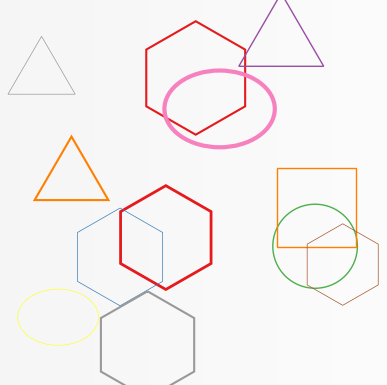[{"shape": "hexagon", "thickness": 2, "radius": 0.67, "center": [0.428, 0.383]}, {"shape": "hexagon", "thickness": 1.5, "radius": 0.74, "center": [0.505, 0.798]}, {"shape": "hexagon", "thickness": 0.5, "radius": 0.63, "center": [0.31, 0.333]}, {"shape": "circle", "thickness": 1, "radius": 0.55, "center": [0.813, 0.36]}, {"shape": "triangle", "thickness": 1, "radius": 0.63, "center": [0.726, 0.891]}, {"shape": "square", "thickness": 1, "radius": 0.51, "center": [0.817, 0.46]}, {"shape": "triangle", "thickness": 1.5, "radius": 0.55, "center": [0.185, 0.535]}, {"shape": "oval", "thickness": 0.5, "radius": 0.52, "center": [0.15, 0.176]}, {"shape": "hexagon", "thickness": 0.5, "radius": 0.53, "center": [0.884, 0.313]}, {"shape": "oval", "thickness": 3, "radius": 0.71, "center": [0.567, 0.717]}, {"shape": "triangle", "thickness": 0.5, "radius": 0.5, "center": [0.107, 0.805]}, {"shape": "hexagon", "thickness": 1.5, "radius": 0.69, "center": [0.381, 0.104]}]